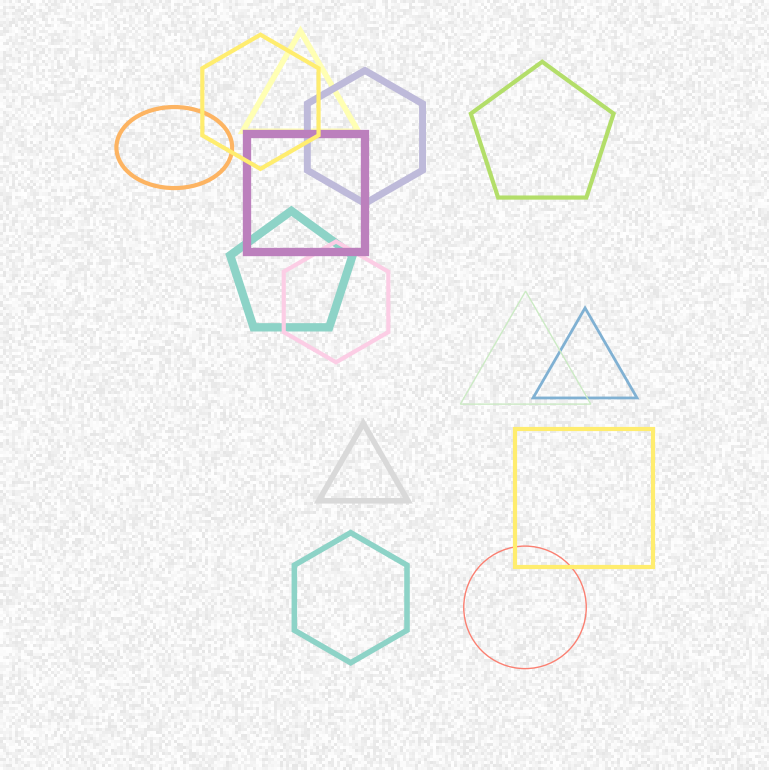[{"shape": "hexagon", "thickness": 2, "radius": 0.42, "center": [0.455, 0.224]}, {"shape": "pentagon", "thickness": 3, "radius": 0.42, "center": [0.378, 0.643]}, {"shape": "triangle", "thickness": 2, "radius": 0.43, "center": [0.39, 0.873]}, {"shape": "hexagon", "thickness": 2.5, "radius": 0.43, "center": [0.474, 0.822]}, {"shape": "circle", "thickness": 0.5, "radius": 0.4, "center": [0.682, 0.211]}, {"shape": "triangle", "thickness": 1, "radius": 0.39, "center": [0.76, 0.522]}, {"shape": "oval", "thickness": 1.5, "radius": 0.38, "center": [0.226, 0.808]}, {"shape": "pentagon", "thickness": 1.5, "radius": 0.49, "center": [0.704, 0.822]}, {"shape": "hexagon", "thickness": 1.5, "radius": 0.39, "center": [0.436, 0.608]}, {"shape": "triangle", "thickness": 2, "radius": 0.33, "center": [0.472, 0.383]}, {"shape": "square", "thickness": 3, "radius": 0.38, "center": [0.398, 0.75]}, {"shape": "triangle", "thickness": 0.5, "radius": 0.49, "center": [0.683, 0.524]}, {"shape": "square", "thickness": 1.5, "radius": 0.45, "center": [0.758, 0.353]}, {"shape": "hexagon", "thickness": 1.5, "radius": 0.44, "center": [0.338, 0.868]}]